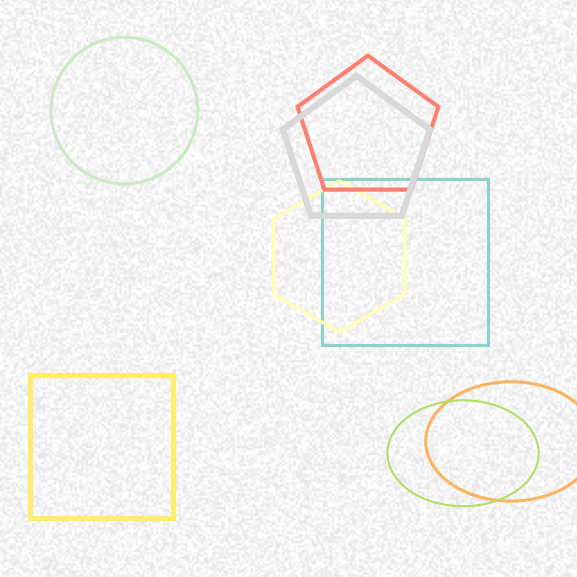[{"shape": "square", "thickness": 1.5, "radius": 0.72, "center": [0.701, 0.545]}, {"shape": "hexagon", "thickness": 1.5, "radius": 0.66, "center": [0.588, 0.555]}, {"shape": "pentagon", "thickness": 2, "radius": 0.64, "center": [0.637, 0.774]}, {"shape": "oval", "thickness": 1.5, "radius": 0.74, "center": [0.885, 0.235]}, {"shape": "oval", "thickness": 1, "radius": 0.66, "center": [0.802, 0.214]}, {"shape": "pentagon", "thickness": 3, "radius": 0.67, "center": [0.617, 0.734]}, {"shape": "circle", "thickness": 1.5, "radius": 0.63, "center": [0.215, 0.808]}, {"shape": "square", "thickness": 2.5, "radius": 0.62, "center": [0.176, 0.226]}]